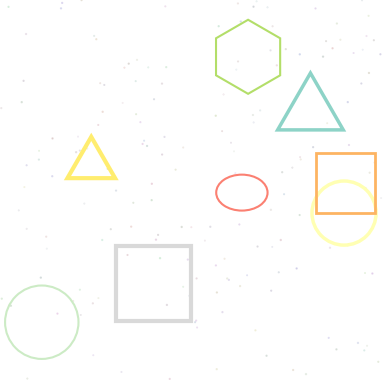[{"shape": "triangle", "thickness": 2.5, "radius": 0.49, "center": [0.806, 0.712]}, {"shape": "circle", "thickness": 2.5, "radius": 0.42, "center": [0.894, 0.447]}, {"shape": "oval", "thickness": 1.5, "radius": 0.33, "center": [0.628, 0.5]}, {"shape": "square", "thickness": 2, "radius": 0.38, "center": [0.897, 0.524]}, {"shape": "hexagon", "thickness": 1.5, "radius": 0.48, "center": [0.644, 0.852]}, {"shape": "square", "thickness": 3, "radius": 0.49, "center": [0.4, 0.263]}, {"shape": "circle", "thickness": 1.5, "radius": 0.48, "center": [0.109, 0.163]}, {"shape": "triangle", "thickness": 3, "radius": 0.36, "center": [0.237, 0.573]}]